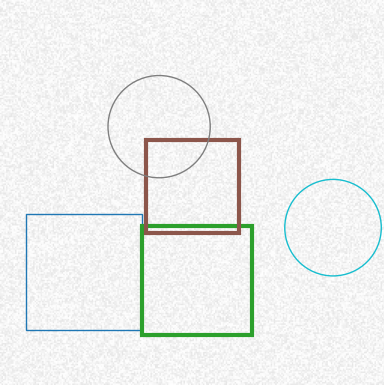[{"shape": "square", "thickness": 1, "radius": 0.75, "center": [0.218, 0.294]}, {"shape": "square", "thickness": 3, "radius": 0.71, "center": [0.511, 0.272]}, {"shape": "square", "thickness": 3, "radius": 0.61, "center": [0.501, 0.515]}, {"shape": "circle", "thickness": 1, "radius": 0.66, "center": [0.413, 0.671]}, {"shape": "circle", "thickness": 1, "radius": 0.63, "center": [0.865, 0.409]}]